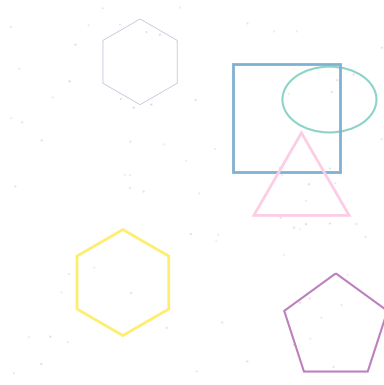[{"shape": "oval", "thickness": 1.5, "radius": 0.61, "center": [0.856, 0.741]}, {"shape": "hexagon", "thickness": 0.5, "radius": 0.56, "center": [0.364, 0.839]}, {"shape": "square", "thickness": 2, "radius": 0.7, "center": [0.744, 0.693]}, {"shape": "triangle", "thickness": 2, "radius": 0.71, "center": [0.783, 0.512]}, {"shape": "pentagon", "thickness": 1.5, "radius": 0.7, "center": [0.872, 0.149]}, {"shape": "hexagon", "thickness": 2, "radius": 0.69, "center": [0.319, 0.266]}]